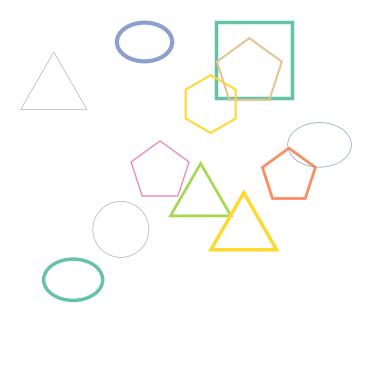[{"shape": "oval", "thickness": 2.5, "radius": 0.38, "center": [0.19, 0.273]}, {"shape": "square", "thickness": 2.5, "radius": 0.49, "center": [0.66, 0.845]}, {"shape": "pentagon", "thickness": 2, "radius": 0.36, "center": [0.75, 0.543]}, {"shape": "oval", "thickness": 3, "radius": 0.36, "center": [0.375, 0.891]}, {"shape": "oval", "thickness": 0.5, "radius": 0.41, "center": [0.83, 0.624]}, {"shape": "pentagon", "thickness": 1, "radius": 0.4, "center": [0.416, 0.555]}, {"shape": "triangle", "thickness": 2, "radius": 0.45, "center": [0.521, 0.485]}, {"shape": "hexagon", "thickness": 1.5, "radius": 0.38, "center": [0.547, 0.73]}, {"shape": "triangle", "thickness": 2.5, "radius": 0.49, "center": [0.633, 0.401]}, {"shape": "pentagon", "thickness": 1.5, "radius": 0.44, "center": [0.648, 0.812]}, {"shape": "triangle", "thickness": 0.5, "radius": 0.5, "center": [0.14, 0.765]}, {"shape": "circle", "thickness": 0.5, "radius": 0.36, "center": [0.314, 0.404]}]